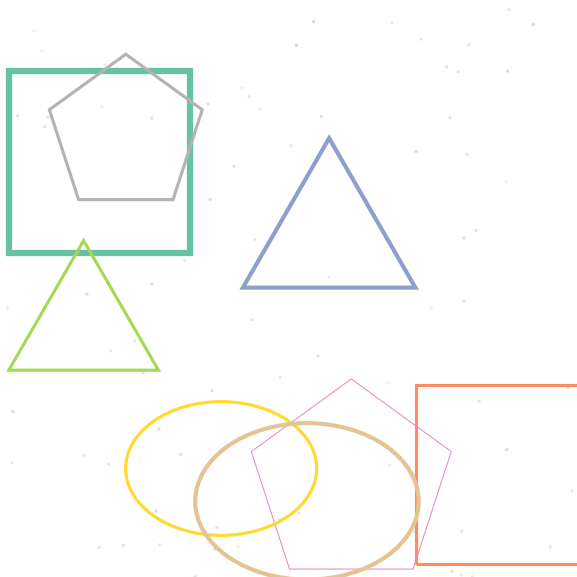[{"shape": "square", "thickness": 3, "radius": 0.78, "center": [0.173, 0.718]}, {"shape": "square", "thickness": 1.5, "radius": 0.78, "center": [0.875, 0.178]}, {"shape": "triangle", "thickness": 2, "radius": 0.86, "center": [0.57, 0.587]}, {"shape": "pentagon", "thickness": 0.5, "radius": 0.91, "center": [0.608, 0.161]}, {"shape": "triangle", "thickness": 1.5, "radius": 0.75, "center": [0.145, 0.433]}, {"shape": "oval", "thickness": 1.5, "radius": 0.83, "center": [0.383, 0.188]}, {"shape": "oval", "thickness": 2, "radius": 0.97, "center": [0.532, 0.131]}, {"shape": "pentagon", "thickness": 1.5, "radius": 0.7, "center": [0.218, 0.766]}]